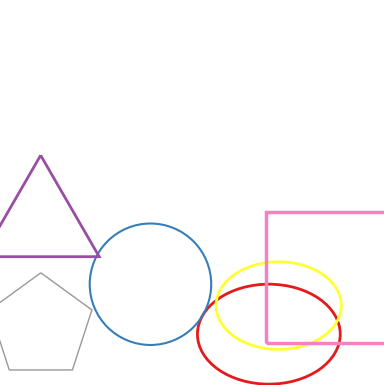[{"shape": "oval", "thickness": 2, "radius": 0.93, "center": [0.698, 0.132]}, {"shape": "circle", "thickness": 1.5, "radius": 0.79, "center": [0.391, 0.262]}, {"shape": "triangle", "thickness": 2, "radius": 0.88, "center": [0.106, 0.421]}, {"shape": "oval", "thickness": 2, "radius": 0.81, "center": [0.724, 0.206]}, {"shape": "square", "thickness": 2.5, "radius": 0.85, "center": [0.862, 0.279]}, {"shape": "pentagon", "thickness": 1, "radius": 0.7, "center": [0.106, 0.152]}]